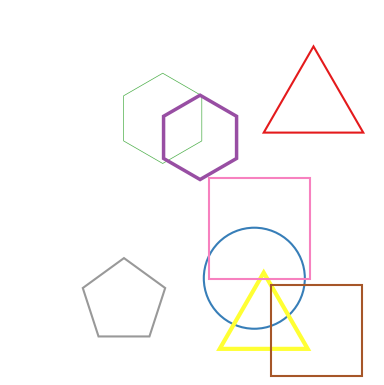[{"shape": "triangle", "thickness": 1.5, "radius": 0.75, "center": [0.814, 0.73]}, {"shape": "circle", "thickness": 1.5, "radius": 0.66, "center": [0.661, 0.277]}, {"shape": "hexagon", "thickness": 0.5, "radius": 0.59, "center": [0.423, 0.693]}, {"shape": "hexagon", "thickness": 2.5, "radius": 0.55, "center": [0.52, 0.643]}, {"shape": "triangle", "thickness": 3, "radius": 0.66, "center": [0.685, 0.16]}, {"shape": "square", "thickness": 1.5, "radius": 0.6, "center": [0.822, 0.142]}, {"shape": "square", "thickness": 1.5, "radius": 0.66, "center": [0.675, 0.406]}, {"shape": "pentagon", "thickness": 1.5, "radius": 0.56, "center": [0.322, 0.217]}]